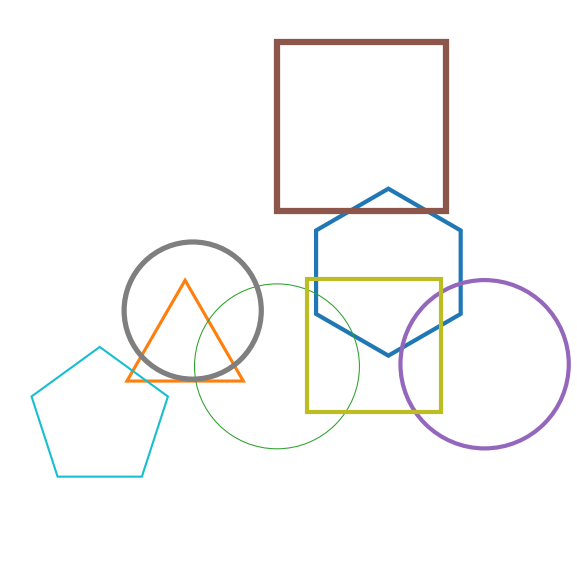[{"shape": "hexagon", "thickness": 2, "radius": 0.72, "center": [0.673, 0.528]}, {"shape": "triangle", "thickness": 1.5, "radius": 0.58, "center": [0.321, 0.397]}, {"shape": "circle", "thickness": 0.5, "radius": 0.71, "center": [0.48, 0.365]}, {"shape": "circle", "thickness": 2, "radius": 0.73, "center": [0.839, 0.368]}, {"shape": "square", "thickness": 3, "radius": 0.73, "center": [0.626, 0.781]}, {"shape": "circle", "thickness": 2.5, "radius": 0.59, "center": [0.334, 0.461]}, {"shape": "square", "thickness": 2, "radius": 0.58, "center": [0.648, 0.401]}, {"shape": "pentagon", "thickness": 1, "radius": 0.62, "center": [0.173, 0.274]}]